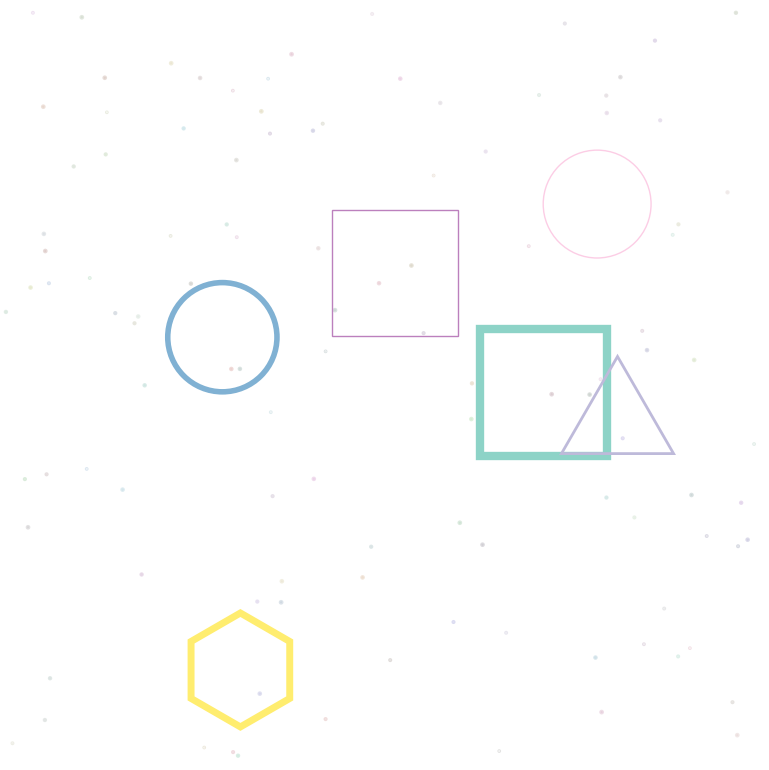[{"shape": "square", "thickness": 3, "radius": 0.41, "center": [0.706, 0.49]}, {"shape": "triangle", "thickness": 1, "radius": 0.42, "center": [0.802, 0.453]}, {"shape": "circle", "thickness": 2, "radius": 0.35, "center": [0.289, 0.562]}, {"shape": "circle", "thickness": 0.5, "radius": 0.35, "center": [0.776, 0.735]}, {"shape": "square", "thickness": 0.5, "radius": 0.41, "center": [0.513, 0.645]}, {"shape": "hexagon", "thickness": 2.5, "radius": 0.37, "center": [0.312, 0.13]}]